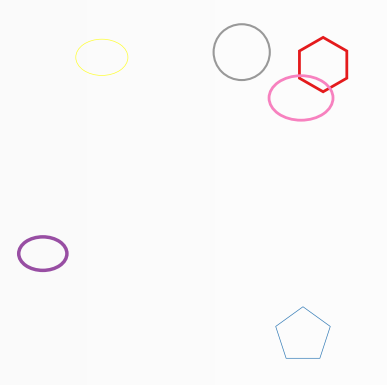[{"shape": "hexagon", "thickness": 2, "radius": 0.35, "center": [0.834, 0.832]}, {"shape": "pentagon", "thickness": 0.5, "radius": 0.37, "center": [0.782, 0.129]}, {"shape": "oval", "thickness": 2.5, "radius": 0.31, "center": [0.111, 0.341]}, {"shape": "oval", "thickness": 0.5, "radius": 0.34, "center": [0.263, 0.851]}, {"shape": "oval", "thickness": 2, "radius": 0.41, "center": [0.777, 0.746]}, {"shape": "circle", "thickness": 1.5, "radius": 0.36, "center": [0.624, 0.865]}]